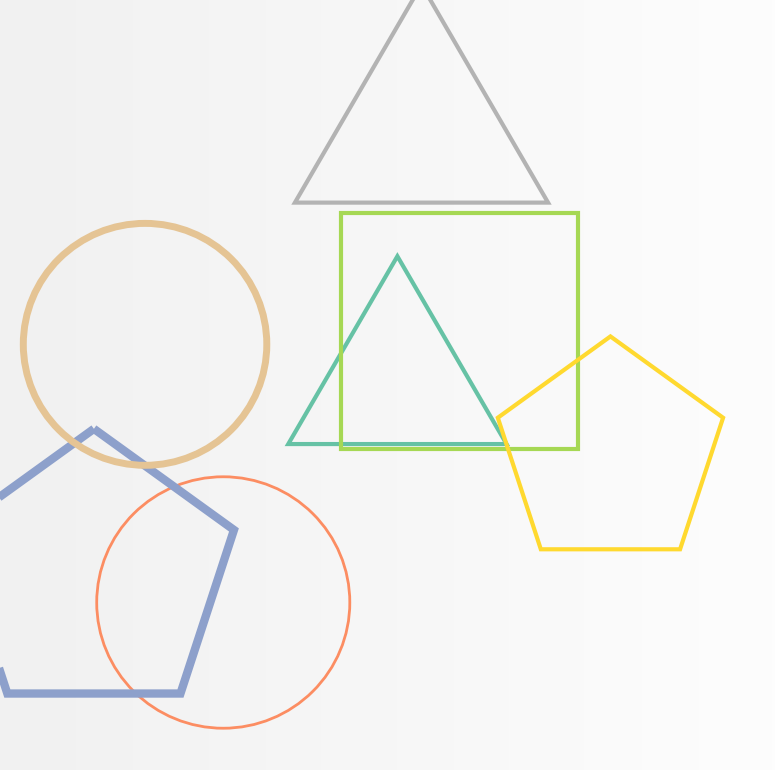[{"shape": "triangle", "thickness": 1.5, "radius": 0.81, "center": [0.513, 0.505]}, {"shape": "circle", "thickness": 1, "radius": 0.82, "center": [0.288, 0.218]}, {"shape": "pentagon", "thickness": 3, "radius": 0.95, "center": [0.121, 0.253]}, {"shape": "square", "thickness": 1.5, "radius": 0.76, "center": [0.593, 0.57]}, {"shape": "pentagon", "thickness": 1.5, "radius": 0.76, "center": [0.788, 0.41]}, {"shape": "circle", "thickness": 2.5, "radius": 0.79, "center": [0.187, 0.553]}, {"shape": "triangle", "thickness": 1.5, "radius": 0.94, "center": [0.544, 0.831]}]